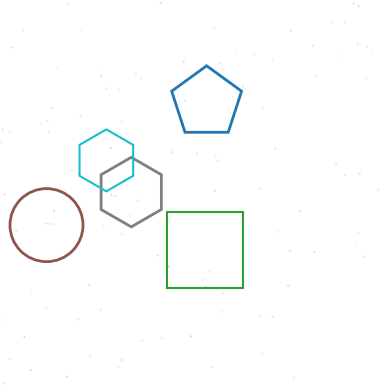[{"shape": "pentagon", "thickness": 2, "radius": 0.48, "center": [0.537, 0.734]}, {"shape": "square", "thickness": 1.5, "radius": 0.5, "center": [0.533, 0.35]}, {"shape": "circle", "thickness": 2, "radius": 0.47, "center": [0.121, 0.415]}, {"shape": "hexagon", "thickness": 2, "radius": 0.45, "center": [0.341, 0.501]}, {"shape": "hexagon", "thickness": 1.5, "radius": 0.4, "center": [0.276, 0.583]}]